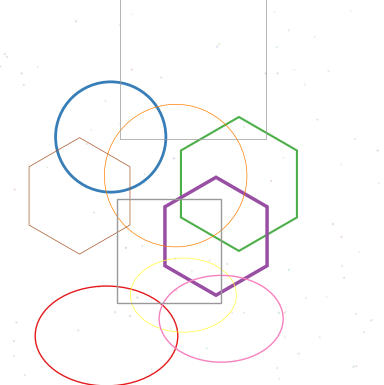[{"shape": "oval", "thickness": 1, "radius": 0.93, "center": [0.277, 0.127]}, {"shape": "circle", "thickness": 2, "radius": 0.72, "center": [0.288, 0.644]}, {"shape": "hexagon", "thickness": 1.5, "radius": 0.87, "center": [0.621, 0.522]}, {"shape": "hexagon", "thickness": 2.5, "radius": 0.77, "center": [0.561, 0.386]}, {"shape": "circle", "thickness": 0.5, "radius": 0.93, "center": [0.456, 0.544]}, {"shape": "oval", "thickness": 0.5, "radius": 0.69, "center": [0.476, 0.233]}, {"shape": "hexagon", "thickness": 0.5, "radius": 0.76, "center": [0.207, 0.491]}, {"shape": "oval", "thickness": 1, "radius": 0.81, "center": [0.574, 0.172]}, {"shape": "square", "thickness": 1, "radius": 0.67, "center": [0.44, 0.349]}, {"shape": "square", "thickness": 0.5, "radius": 0.95, "center": [0.501, 0.828]}]